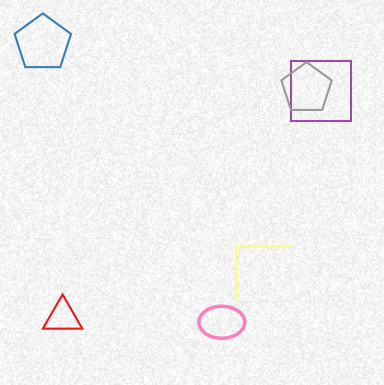[{"shape": "triangle", "thickness": 1.5, "radius": 0.3, "center": [0.163, 0.176]}, {"shape": "pentagon", "thickness": 1.5, "radius": 0.39, "center": [0.111, 0.888]}, {"shape": "square", "thickness": 1.5, "radius": 0.39, "center": [0.833, 0.763]}, {"shape": "square", "thickness": 0.5, "radius": 0.36, "center": [0.685, 0.289]}, {"shape": "oval", "thickness": 2.5, "radius": 0.3, "center": [0.576, 0.163]}, {"shape": "pentagon", "thickness": 1.5, "radius": 0.34, "center": [0.796, 0.77]}]